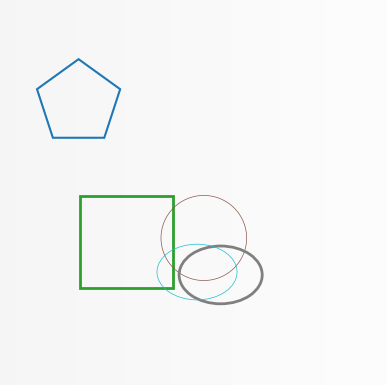[{"shape": "pentagon", "thickness": 1.5, "radius": 0.56, "center": [0.203, 0.733]}, {"shape": "square", "thickness": 2, "radius": 0.6, "center": [0.326, 0.371]}, {"shape": "circle", "thickness": 0.5, "radius": 0.55, "center": [0.526, 0.382]}, {"shape": "oval", "thickness": 2, "radius": 0.54, "center": [0.569, 0.286]}, {"shape": "oval", "thickness": 0.5, "radius": 0.52, "center": [0.508, 0.293]}]